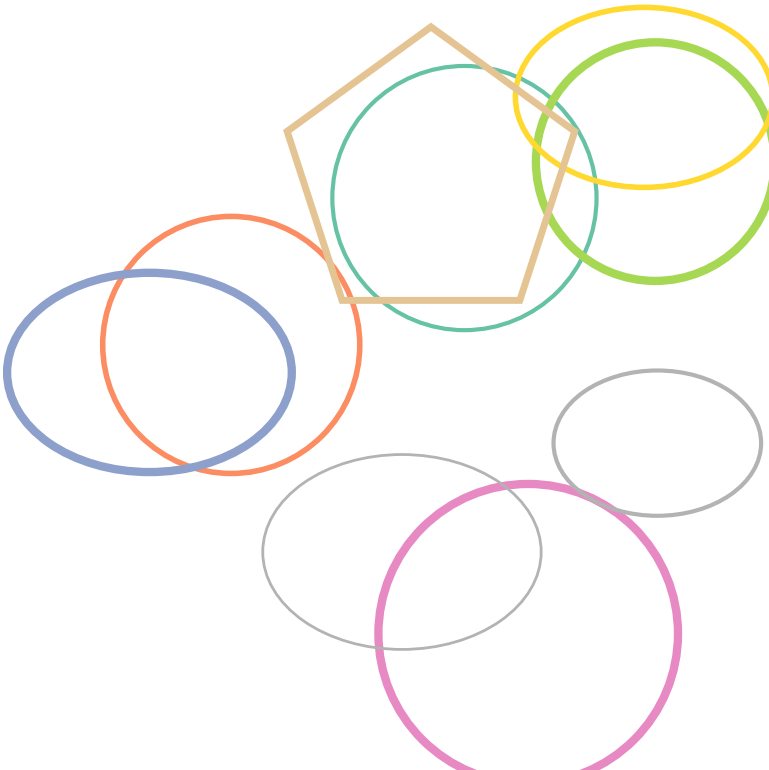[{"shape": "circle", "thickness": 1.5, "radius": 0.86, "center": [0.603, 0.743]}, {"shape": "circle", "thickness": 2, "radius": 0.83, "center": [0.3, 0.552]}, {"shape": "oval", "thickness": 3, "radius": 0.92, "center": [0.194, 0.516]}, {"shape": "circle", "thickness": 3, "radius": 0.97, "center": [0.686, 0.177]}, {"shape": "circle", "thickness": 3, "radius": 0.77, "center": [0.851, 0.79]}, {"shape": "oval", "thickness": 2, "radius": 0.83, "center": [0.836, 0.874]}, {"shape": "pentagon", "thickness": 2.5, "radius": 0.98, "center": [0.56, 0.769]}, {"shape": "oval", "thickness": 1.5, "radius": 0.67, "center": [0.854, 0.424]}, {"shape": "oval", "thickness": 1, "radius": 0.9, "center": [0.522, 0.283]}]